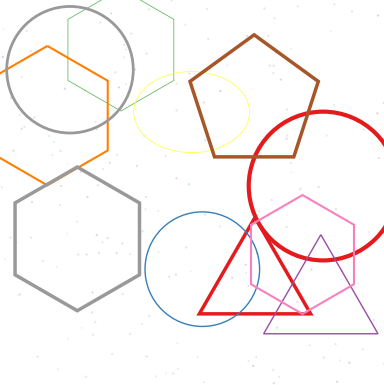[{"shape": "circle", "thickness": 3, "radius": 0.97, "center": [0.839, 0.517]}, {"shape": "triangle", "thickness": 2.5, "radius": 0.83, "center": [0.662, 0.268]}, {"shape": "circle", "thickness": 1, "radius": 0.74, "center": [0.525, 0.301]}, {"shape": "hexagon", "thickness": 0.5, "radius": 0.79, "center": [0.314, 0.87]}, {"shape": "triangle", "thickness": 1, "radius": 0.86, "center": [0.833, 0.219]}, {"shape": "hexagon", "thickness": 1.5, "radius": 0.91, "center": [0.123, 0.7]}, {"shape": "oval", "thickness": 0.5, "radius": 0.75, "center": [0.498, 0.709]}, {"shape": "pentagon", "thickness": 2.5, "radius": 0.88, "center": [0.66, 0.734]}, {"shape": "hexagon", "thickness": 1.5, "radius": 0.77, "center": [0.786, 0.339]}, {"shape": "circle", "thickness": 2, "radius": 0.82, "center": [0.182, 0.819]}, {"shape": "hexagon", "thickness": 2.5, "radius": 0.93, "center": [0.201, 0.38]}]